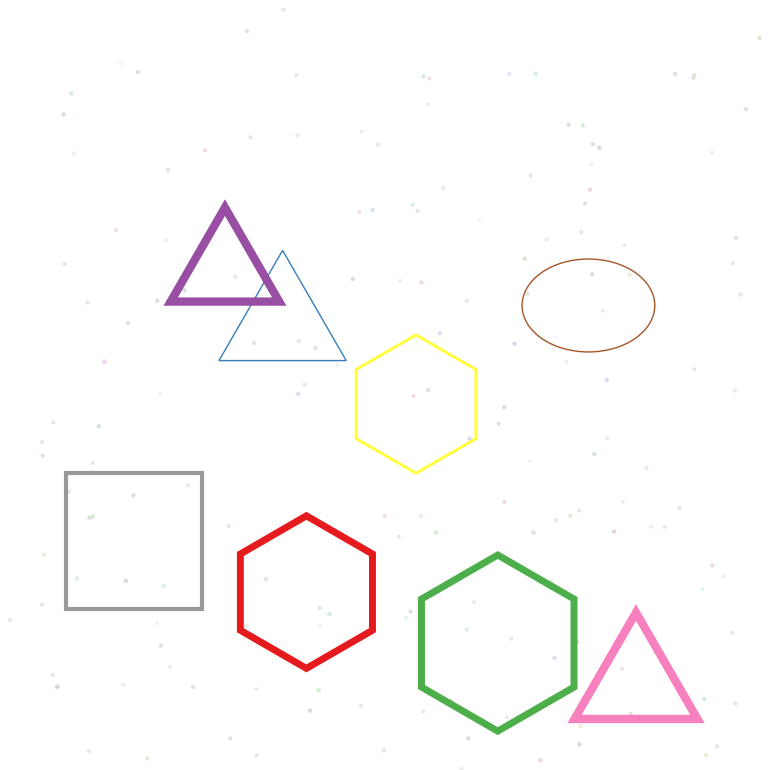[{"shape": "hexagon", "thickness": 2.5, "radius": 0.5, "center": [0.398, 0.231]}, {"shape": "triangle", "thickness": 0.5, "radius": 0.48, "center": [0.367, 0.579]}, {"shape": "hexagon", "thickness": 2.5, "radius": 0.57, "center": [0.646, 0.165]}, {"shape": "triangle", "thickness": 3, "radius": 0.41, "center": [0.292, 0.649]}, {"shape": "hexagon", "thickness": 1, "radius": 0.45, "center": [0.54, 0.475]}, {"shape": "oval", "thickness": 0.5, "radius": 0.43, "center": [0.764, 0.603]}, {"shape": "triangle", "thickness": 3, "radius": 0.46, "center": [0.826, 0.112]}, {"shape": "square", "thickness": 1.5, "radius": 0.44, "center": [0.174, 0.298]}]